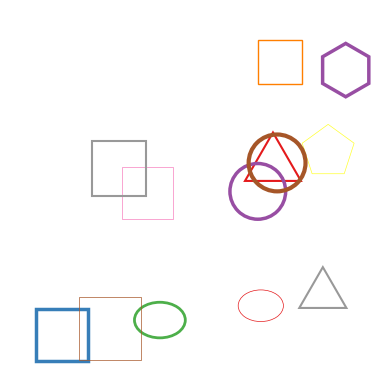[{"shape": "oval", "thickness": 0.5, "radius": 0.29, "center": [0.677, 0.206]}, {"shape": "triangle", "thickness": 1.5, "radius": 0.42, "center": [0.709, 0.572]}, {"shape": "square", "thickness": 2.5, "radius": 0.34, "center": [0.161, 0.13]}, {"shape": "oval", "thickness": 2, "radius": 0.33, "center": [0.415, 0.169]}, {"shape": "hexagon", "thickness": 2.5, "radius": 0.35, "center": [0.898, 0.818]}, {"shape": "circle", "thickness": 2.5, "radius": 0.36, "center": [0.67, 0.503]}, {"shape": "square", "thickness": 1, "radius": 0.29, "center": [0.728, 0.84]}, {"shape": "pentagon", "thickness": 0.5, "radius": 0.35, "center": [0.852, 0.606]}, {"shape": "square", "thickness": 0.5, "radius": 0.4, "center": [0.286, 0.147]}, {"shape": "circle", "thickness": 3, "radius": 0.37, "center": [0.72, 0.577]}, {"shape": "square", "thickness": 0.5, "radius": 0.33, "center": [0.383, 0.498]}, {"shape": "triangle", "thickness": 1.5, "radius": 0.35, "center": [0.839, 0.235]}, {"shape": "square", "thickness": 1.5, "radius": 0.36, "center": [0.309, 0.563]}]